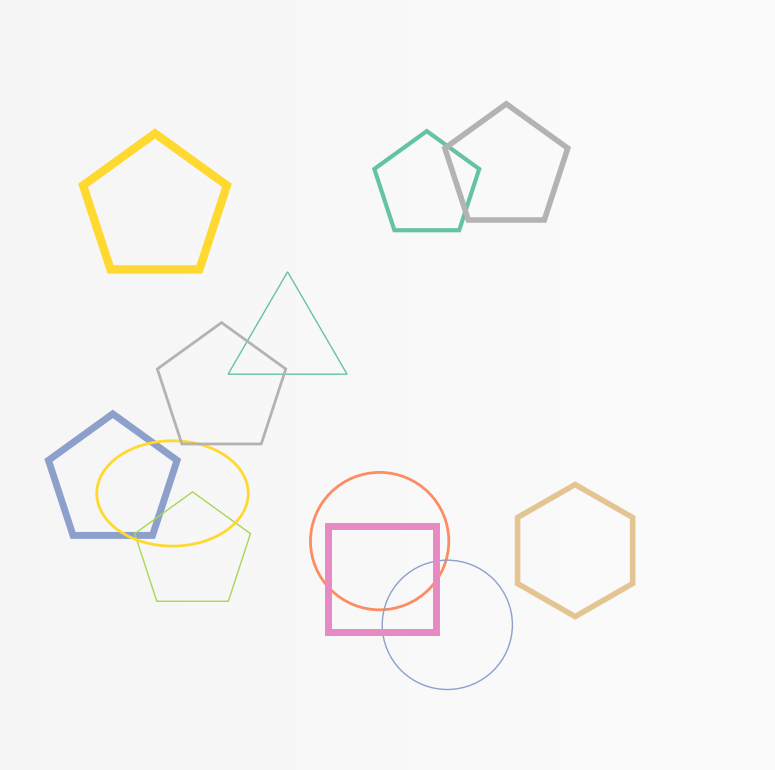[{"shape": "triangle", "thickness": 0.5, "radius": 0.44, "center": [0.371, 0.558]}, {"shape": "pentagon", "thickness": 1.5, "radius": 0.36, "center": [0.551, 0.759]}, {"shape": "circle", "thickness": 1, "radius": 0.45, "center": [0.49, 0.297]}, {"shape": "pentagon", "thickness": 2.5, "radius": 0.44, "center": [0.146, 0.375]}, {"shape": "circle", "thickness": 0.5, "radius": 0.42, "center": [0.577, 0.189]}, {"shape": "square", "thickness": 2.5, "radius": 0.35, "center": [0.493, 0.248]}, {"shape": "pentagon", "thickness": 0.5, "radius": 0.39, "center": [0.248, 0.283]}, {"shape": "oval", "thickness": 1, "radius": 0.49, "center": [0.223, 0.359]}, {"shape": "pentagon", "thickness": 3, "radius": 0.49, "center": [0.2, 0.729]}, {"shape": "hexagon", "thickness": 2, "radius": 0.43, "center": [0.742, 0.285]}, {"shape": "pentagon", "thickness": 2, "radius": 0.42, "center": [0.653, 0.782]}, {"shape": "pentagon", "thickness": 1, "radius": 0.44, "center": [0.286, 0.494]}]